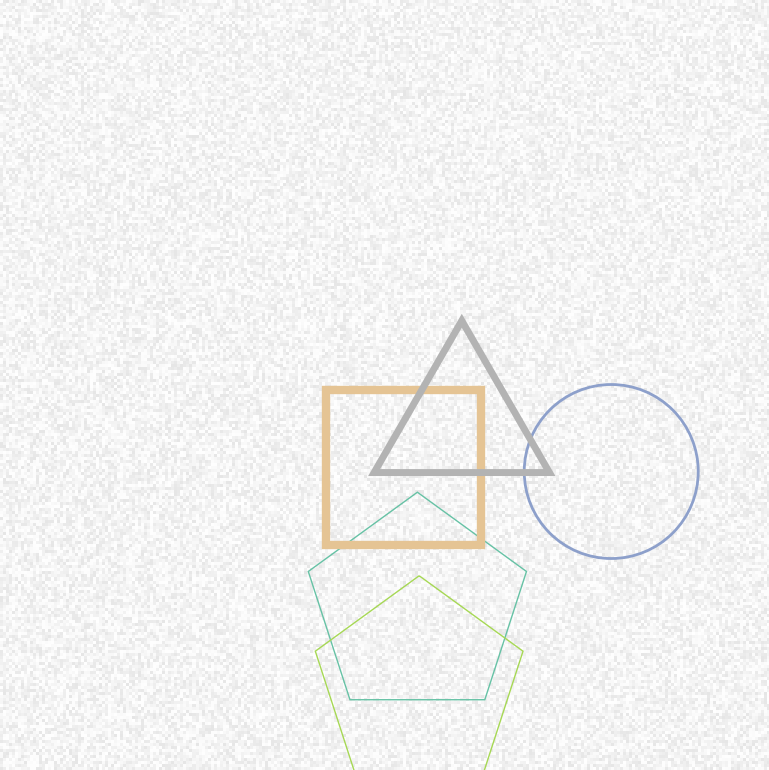[{"shape": "pentagon", "thickness": 0.5, "radius": 0.74, "center": [0.542, 0.212]}, {"shape": "circle", "thickness": 1, "radius": 0.56, "center": [0.794, 0.388]}, {"shape": "pentagon", "thickness": 0.5, "radius": 0.71, "center": [0.544, 0.11]}, {"shape": "square", "thickness": 3, "radius": 0.5, "center": [0.524, 0.393]}, {"shape": "triangle", "thickness": 2.5, "radius": 0.66, "center": [0.6, 0.452]}]